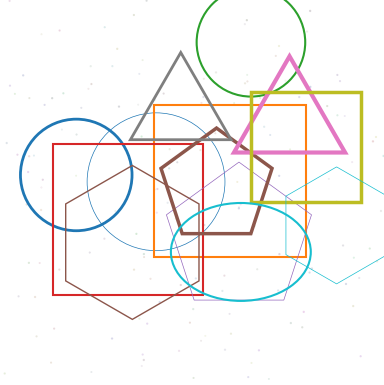[{"shape": "circle", "thickness": 2, "radius": 0.72, "center": [0.198, 0.546]}, {"shape": "circle", "thickness": 0.5, "radius": 0.9, "center": [0.405, 0.528]}, {"shape": "square", "thickness": 1.5, "radius": 0.99, "center": [0.597, 0.53]}, {"shape": "circle", "thickness": 1.5, "radius": 0.71, "center": [0.652, 0.89]}, {"shape": "square", "thickness": 1.5, "radius": 0.98, "center": [0.332, 0.429]}, {"shape": "pentagon", "thickness": 0.5, "radius": 0.99, "center": [0.621, 0.381]}, {"shape": "hexagon", "thickness": 1, "radius": 1.0, "center": [0.344, 0.37]}, {"shape": "pentagon", "thickness": 2.5, "radius": 0.76, "center": [0.562, 0.516]}, {"shape": "triangle", "thickness": 3, "radius": 0.83, "center": [0.752, 0.687]}, {"shape": "triangle", "thickness": 2, "radius": 0.76, "center": [0.469, 0.713]}, {"shape": "square", "thickness": 2.5, "radius": 0.72, "center": [0.795, 0.618]}, {"shape": "hexagon", "thickness": 0.5, "radius": 0.76, "center": [0.874, 0.415]}, {"shape": "oval", "thickness": 1.5, "radius": 0.91, "center": [0.626, 0.346]}]